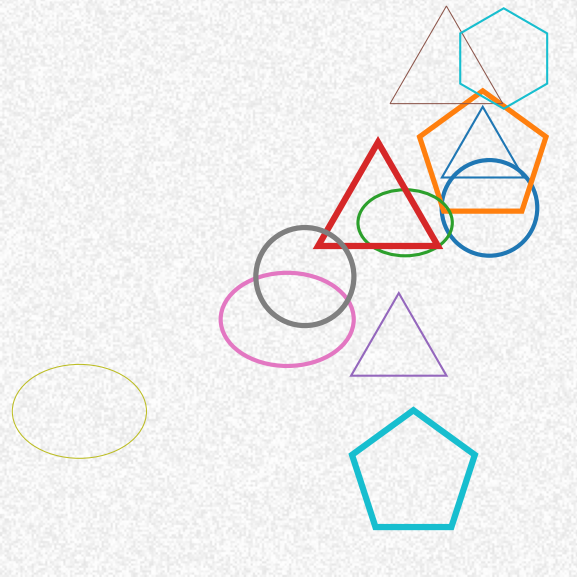[{"shape": "circle", "thickness": 2, "radius": 0.41, "center": [0.848, 0.639]}, {"shape": "triangle", "thickness": 1, "radius": 0.41, "center": [0.836, 0.733]}, {"shape": "pentagon", "thickness": 2.5, "radius": 0.58, "center": [0.836, 0.727]}, {"shape": "oval", "thickness": 1.5, "radius": 0.41, "center": [0.702, 0.613]}, {"shape": "triangle", "thickness": 3, "radius": 0.6, "center": [0.655, 0.633]}, {"shape": "triangle", "thickness": 1, "radius": 0.48, "center": [0.691, 0.396]}, {"shape": "triangle", "thickness": 0.5, "radius": 0.56, "center": [0.773, 0.876]}, {"shape": "oval", "thickness": 2, "radius": 0.58, "center": [0.497, 0.446]}, {"shape": "circle", "thickness": 2.5, "radius": 0.42, "center": [0.528, 0.52]}, {"shape": "oval", "thickness": 0.5, "radius": 0.58, "center": [0.137, 0.287]}, {"shape": "pentagon", "thickness": 3, "radius": 0.56, "center": [0.716, 0.177]}, {"shape": "hexagon", "thickness": 1, "radius": 0.43, "center": [0.872, 0.898]}]